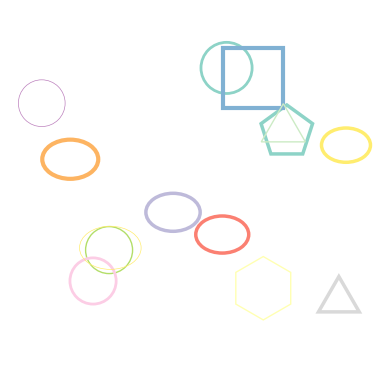[{"shape": "circle", "thickness": 2, "radius": 0.33, "center": [0.588, 0.824]}, {"shape": "pentagon", "thickness": 2.5, "radius": 0.35, "center": [0.745, 0.657]}, {"shape": "hexagon", "thickness": 1, "radius": 0.41, "center": [0.684, 0.251]}, {"shape": "oval", "thickness": 2.5, "radius": 0.35, "center": [0.449, 0.449]}, {"shape": "oval", "thickness": 2.5, "radius": 0.34, "center": [0.577, 0.391]}, {"shape": "square", "thickness": 3, "radius": 0.39, "center": [0.657, 0.798]}, {"shape": "oval", "thickness": 3, "radius": 0.36, "center": [0.182, 0.586]}, {"shape": "circle", "thickness": 1, "radius": 0.31, "center": [0.283, 0.35]}, {"shape": "circle", "thickness": 2, "radius": 0.3, "center": [0.242, 0.27]}, {"shape": "triangle", "thickness": 2.5, "radius": 0.31, "center": [0.88, 0.22]}, {"shape": "circle", "thickness": 0.5, "radius": 0.3, "center": [0.108, 0.732]}, {"shape": "triangle", "thickness": 1, "radius": 0.33, "center": [0.736, 0.665]}, {"shape": "oval", "thickness": 0.5, "radius": 0.4, "center": [0.287, 0.356]}, {"shape": "oval", "thickness": 2.5, "radius": 0.32, "center": [0.899, 0.623]}]